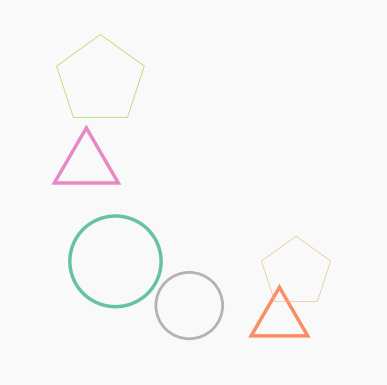[{"shape": "circle", "thickness": 2.5, "radius": 0.59, "center": [0.298, 0.321]}, {"shape": "triangle", "thickness": 2.5, "radius": 0.42, "center": [0.721, 0.17]}, {"shape": "triangle", "thickness": 2.5, "radius": 0.48, "center": [0.223, 0.572]}, {"shape": "pentagon", "thickness": 0.5, "radius": 0.59, "center": [0.259, 0.791]}, {"shape": "pentagon", "thickness": 0.5, "radius": 0.47, "center": [0.764, 0.293]}, {"shape": "circle", "thickness": 2, "radius": 0.43, "center": [0.488, 0.206]}]